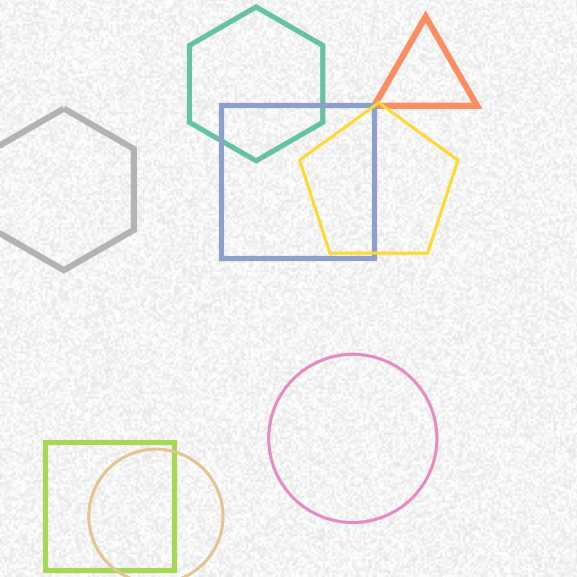[{"shape": "hexagon", "thickness": 2.5, "radius": 0.67, "center": [0.443, 0.854]}, {"shape": "triangle", "thickness": 3, "radius": 0.51, "center": [0.737, 0.867]}, {"shape": "square", "thickness": 2.5, "radius": 0.66, "center": [0.515, 0.685]}, {"shape": "circle", "thickness": 1.5, "radius": 0.73, "center": [0.611, 0.24]}, {"shape": "square", "thickness": 2.5, "radius": 0.56, "center": [0.19, 0.123]}, {"shape": "pentagon", "thickness": 1.5, "radius": 0.72, "center": [0.656, 0.677]}, {"shape": "circle", "thickness": 1.5, "radius": 0.58, "center": [0.27, 0.105]}, {"shape": "hexagon", "thickness": 3, "radius": 0.7, "center": [0.111, 0.671]}]